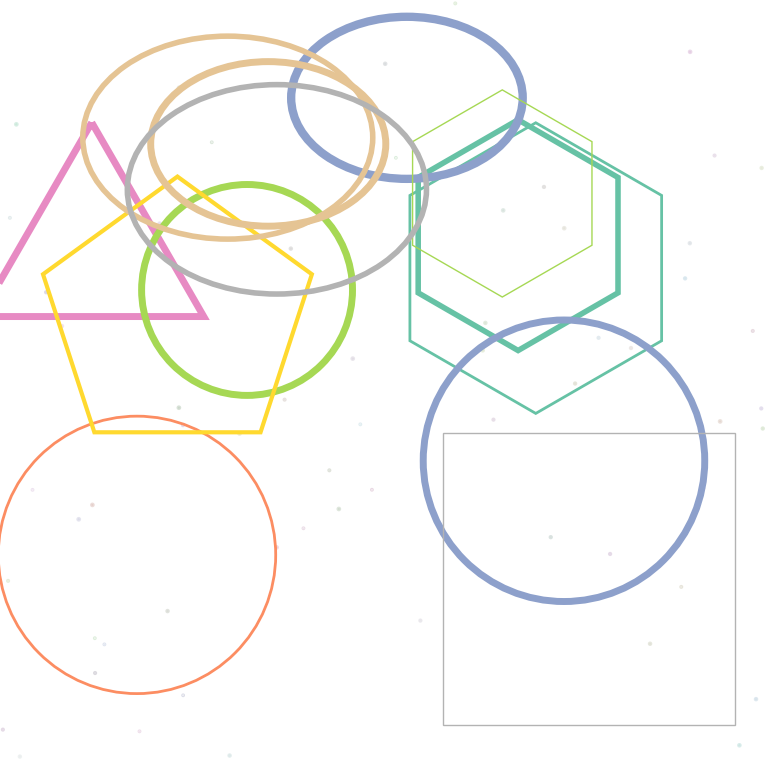[{"shape": "hexagon", "thickness": 2, "radius": 0.75, "center": [0.673, 0.695]}, {"shape": "hexagon", "thickness": 1, "radius": 0.94, "center": [0.696, 0.652]}, {"shape": "circle", "thickness": 1, "radius": 0.9, "center": [0.178, 0.279]}, {"shape": "circle", "thickness": 2.5, "radius": 0.91, "center": [0.732, 0.402]}, {"shape": "oval", "thickness": 3, "radius": 0.75, "center": [0.528, 0.873]}, {"shape": "triangle", "thickness": 2.5, "radius": 0.84, "center": [0.119, 0.673]}, {"shape": "circle", "thickness": 2.5, "radius": 0.68, "center": [0.321, 0.623]}, {"shape": "hexagon", "thickness": 0.5, "radius": 0.67, "center": [0.652, 0.749]}, {"shape": "pentagon", "thickness": 1.5, "radius": 0.92, "center": [0.23, 0.587]}, {"shape": "oval", "thickness": 2.5, "radius": 0.76, "center": [0.348, 0.813]}, {"shape": "oval", "thickness": 2, "radius": 0.94, "center": [0.296, 0.821]}, {"shape": "square", "thickness": 0.5, "radius": 0.95, "center": [0.765, 0.248]}, {"shape": "oval", "thickness": 2, "radius": 0.97, "center": [0.36, 0.754]}]